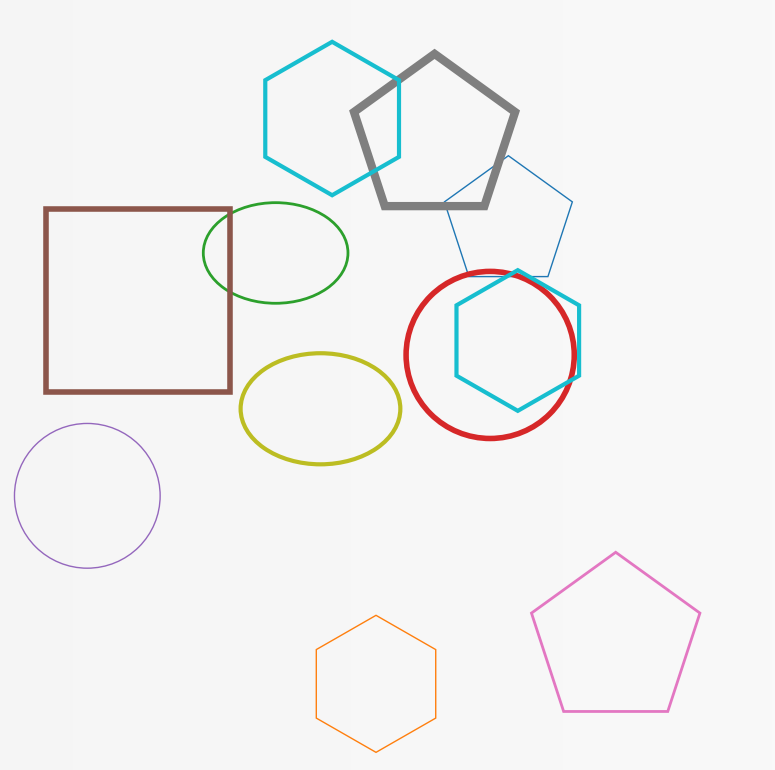[{"shape": "pentagon", "thickness": 0.5, "radius": 0.43, "center": [0.656, 0.711]}, {"shape": "hexagon", "thickness": 0.5, "radius": 0.44, "center": [0.485, 0.112]}, {"shape": "oval", "thickness": 1, "radius": 0.47, "center": [0.356, 0.671]}, {"shape": "circle", "thickness": 2, "radius": 0.54, "center": [0.632, 0.539]}, {"shape": "circle", "thickness": 0.5, "radius": 0.47, "center": [0.113, 0.356]}, {"shape": "square", "thickness": 2, "radius": 0.59, "center": [0.178, 0.61]}, {"shape": "pentagon", "thickness": 1, "radius": 0.57, "center": [0.794, 0.168]}, {"shape": "pentagon", "thickness": 3, "radius": 0.55, "center": [0.561, 0.821]}, {"shape": "oval", "thickness": 1.5, "radius": 0.52, "center": [0.414, 0.469]}, {"shape": "hexagon", "thickness": 1.5, "radius": 0.46, "center": [0.668, 0.558]}, {"shape": "hexagon", "thickness": 1.5, "radius": 0.5, "center": [0.429, 0.846]}]